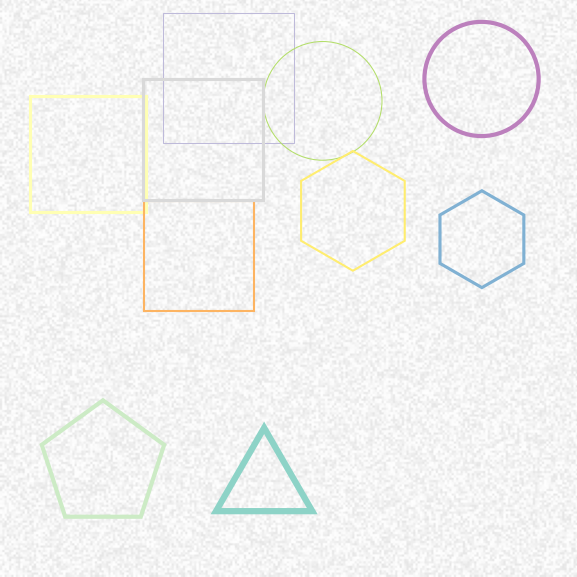[{"shape": "triangle", "thickness": 3, "radius": 0.48, "center": [0.457, 0.162]}, {"shape": "square", "thickness": 1.5, "radius": 0.5, "center": [0.153, 0.732]}, {"shape": "square", "thickness": 0.5, "radius": 0.56, "center": [0.395, 0.864]}, {"shape": "hexagon", "thickness": 1.5, "radius": 0.42, "center": [0.834, 0.585]}, {"shape": "square", "thickness": 1, "radius": 0.48, "center": [0.344, 0.556]}, {"shape": "circle", "thickness": 0.5, "radius": 0.51, "center": [0.559, 0.824]}, {"shape": "square", "thickness": 1.5, "radius": 0.52, "center": [0.352, 0.758]}, {"shape": "circle", "thickness": 2, "radius": 0.49, "center": [0.834, 0.862]}, {"shape": "pentagon", "thickness": 2, "radius": 0.56, "center": [0.178, 0.195]}, {"shape": "hexagon", "thickness": 1, "radius": 0.52, "center": [0.611, 0.634]}]